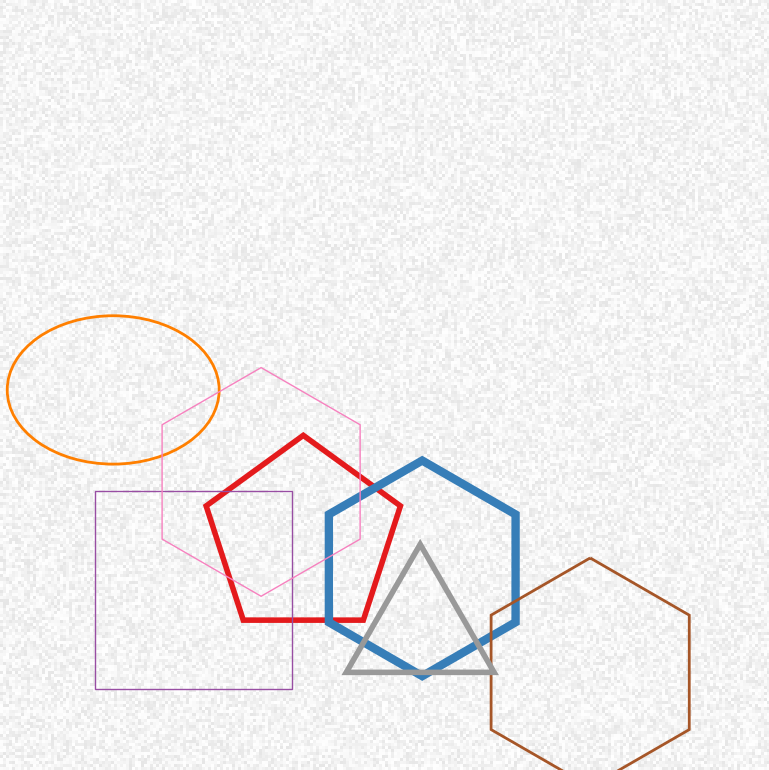[{"shape": "pentagon", "thickness": 2, "radius": 0.66, "center": [0.394, 0.302]}, {"shape": "hexagon", "thickness": 3, "radius": 0.7, "center": [0.548, 0.262]}, {"shape": "square", "thickness": 0.5, "radius": 0.64, "center": [0.251, 0.234]}, {"shape": "oval", "thickness": 1, "radius": 0.69, "center": [0.147, 0.494]}, {"shape": "hexagon", "thickness": 1, "radius": 0.74, "center": [0.766, 0.127]}, {"shape": "hexagon", "thickness": 0.5, "radius": 0.74, "center": [0.339, 0.374]}, {"shape": "triangle", "thickness": 2, "radius": 0.55, "center": [0.546, 0.182]}]